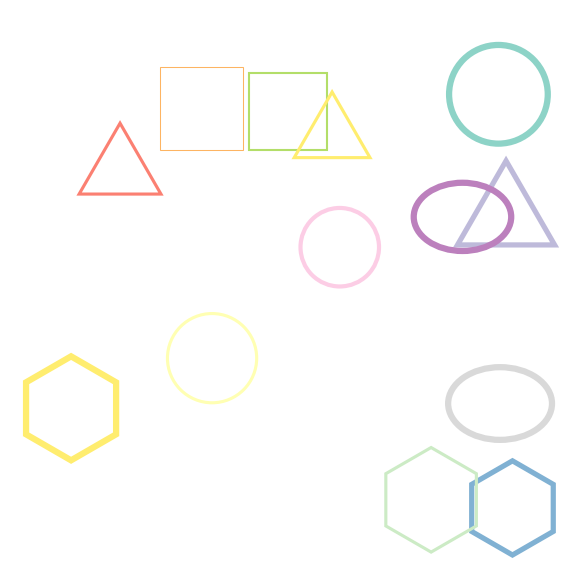[{"shape": "circle", "thickness": 3, "radius": 0.43, "center": [0.863, 0.836]}, {"shape": "circle", "thickness": 1.5, "radius": 0.39, "center": [0.367, 0.379]}, {"shape": "triangle", "thickness": 2.5, "radius": 0.49, "center": [0.876, 0.624]}, {"shape": "triangle", "thickness": 1.5, "radius": 0.41, "center": [0.208, 0.704]}, {"shape": "hexagon", "thickness": 2.5, "radius": 0.41, "center": [0.887, 0.12]}, {"shape": "square", "thickness": 0.5, "radius": 0.36, "center": [0.349, 0.811]}, {"shape": "square", "thickness": 1, "radius": 0.33, "center": [0.499, 0.806]}, {"shape": "circle", "thickness": 2, "radius": 0.34, "center": [0.588, 0.571]}, {"shape": "oval", "thickness": 3, "radius": 0.45, "center": [0.866, 0.3]}, {"shape": "oval", "thickness": 3, "radius": 0.42, "center": [0.801, 0.624]}, {"shape": "hexagon", "thickness": 1.5, "radius": 0.45, "center": [0.747, 0.134]}, {"shape": "triangle", "thickness": 1.5, "radius": 0.38, "center": [0.575, 0.764]}, {"shape": "hexagon", "thickness": 3, "radius": 0.45, "center": [0.123, 0.292]}]